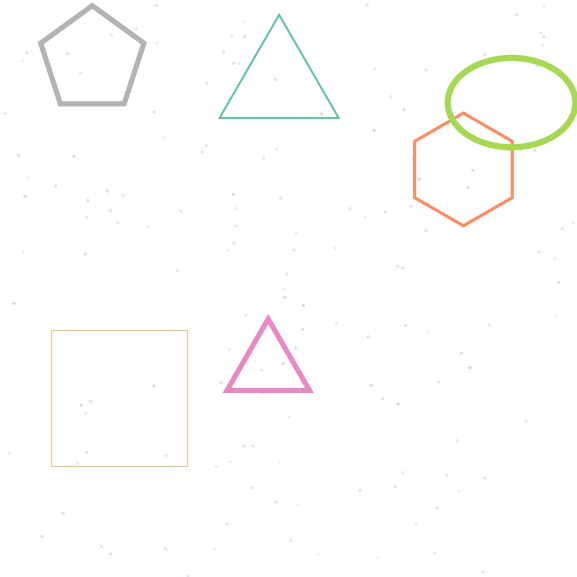[{"shape": "triangle", "thickness": 1, "radius": 0.6, "center": [0.483, 0.854]}, {"shape": "hexagon", "thickness": 1.5, "radius": 0.49, "center": [0.803, 0.706]}, {"shape": "triangle", "thickness": 2.5, "radius": 0.41, "center": [0.464, 0.364]}, {"shape": "oval", "thickness": 3, "radius": 0.55, "center": [0.886, 0.821]}, {"shape": "square", "thickness": 0.5, "radius": 0.59, "center": [0.206, 0.31]}, {"shape": "pentagon", "thickness": 2.5, "radius": 0.47, "center": [0.16, 0.895]}]